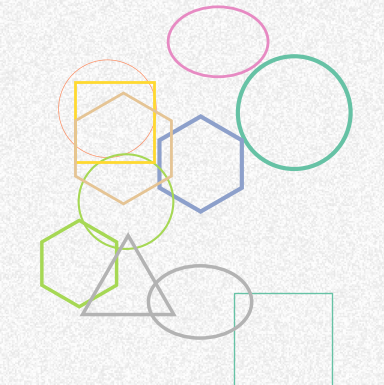[{"shape": "square", "thickness": 1, "radius": 0.64, "center": [0.735, 0.112]}, {"shape": "circle", "thickness": 3, "radius": 0.73, "center": [0.764, 0.707]}, {"shape": "circle", "thickness": 0.5, "radius": 0.63, "center": [0.279, 0.718]}, {"shape": "hexagon", "thickness": 3, "radius": 0.62, "center": [0.521, 0.574]}, {"shape": "oval", "thickness": 2, "radius": 0.65, "center": [0.567, 0.891]}, {"shape": "hexagon", "thickness": 2.5, "radius": 0.56, "center": [0.206, 0.315]}, {"shape": "circle", "thickness": 1.5, "radius": 0.61, "center": [0.327, 0.476]}, {"shape": "square", "thickness": 2, "radius": 0.52, "center": [0.297, 0.683]}, {"shape": "hexagon", "thickness": 2, "radius": 0.72, "center": [0.321, 0.614]}, {"shape": "oval", "thickness": 2.5, "radius": 0.67, "center": [0.52, 0.216]}, {"shape": "triangle", "thickness": 2.5, "radius": 0.68, "center": [0.333, 0.251]}]